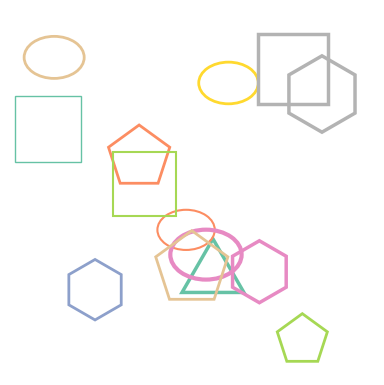[{"shape": "square", "thickness": 1, "radius": 0.43, "center": [0.125, 0.664]}, {"shape": "triangle", "thickness": 2.5, "radius": 0.46, "center": [0.553, 0.287]}, {"shape": "pentagon", "thickness": 2, "radius": 0.42, "center": [0.361, 0.592]}, {"shape": "oval", "thickness": 1.5, "radius": 0.37, "center": [0.483, 0.403]}, {"shape": "hexagon", "thickness": 2, "radius": 0.39, "center": [0.247, 0.247]}, {"shape": "hexagon", "thickness": 2.5, "radius": 0.4, "center": [0.674, 0.294]}, {"shape": "oval", "thickness": 3, "radius": 0.46, "center": [0.535, 0.339]}, {"shape": "pentagon", "thickness": 2, "radius": 0.34, "center": [0.785, 0.117]}, {"shape": "square", "thickness": 1.5, "radius": 0.41, "center": [0.376, 0.522]}, {"shape": "oval", "thickness": 2, "radius": 0.39, "center": [0.593, 0.784]}, {"shape": "pentagon", "thickness": 2, "radius": 0.49, "center": [0.498, 0.302]}, {"shape": "oval", "thickness": 2, "radius": 0.39, "center": [0.141, 0.851]}, {"shape": "hexagon", "thickness": 2.5, "radius": 0.5, "center": [0.836, 0.756]}, {"shape": "square", "thickness": 2.5, "radius": 0.45, "center": [0.76, 0.82]}]